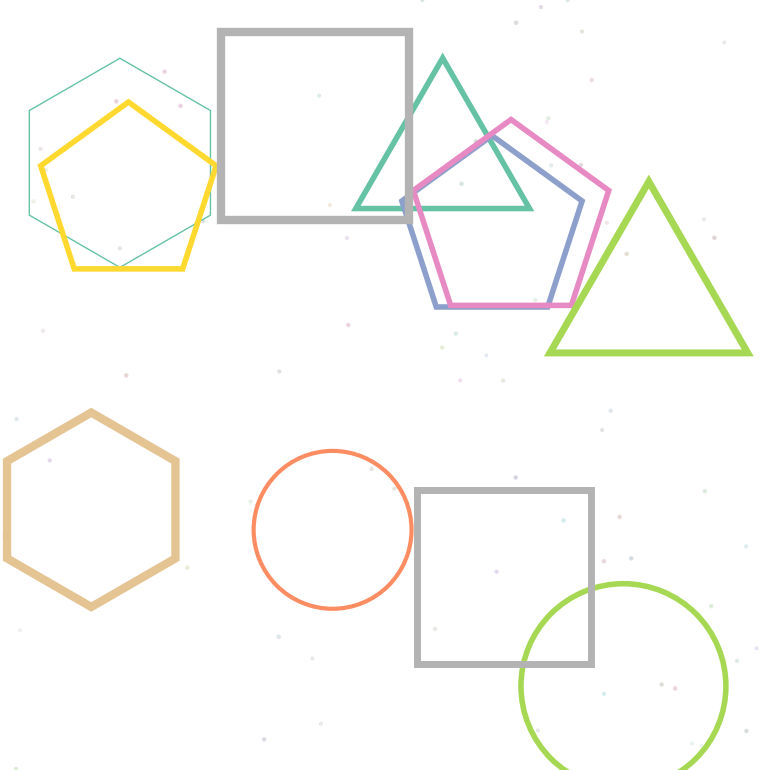[{"shape": "triangle", "thickness": 2, "radius": 0.65, "center": [0.575, 0.794]}, {"shape": "hexagon", "thickness": 0.5, "radius": 0.68, "center": [0.156, 0.789]}, {"shape": "circle", "thickness": 1.5, "radius": 0.51, "center": [0.432, 0.312]}, {"shape": "pentagon", "thickness": 2, "radius": 0.62, "center": [0.639, 0.701]}, {"shape": "pentagon", "thickness": 2, "radius": 0.67, "center": [0.664, 0.711]}, {"shape": "circle", "thickness": 2, "radius": 0.67, "center": [0.81, 0.109]}, {"shape": "triangle", "thickness": 2.5, "radius": 0.74, "center": [0.843, 0.616]}, {"shape": "pentagon", "thickness": 2, "radius": 0.6, "center": [0.167, 0.748]}, {"shape": "hexagon", "thickness": 3, "radius": 0.63, "center": [0.119, 0.338]}, {"shape": "square", "thickness": 3, "radius": 0.61, "center": [0.409, 0.837]}, {"shape": "square", "thickness": 2.5, "radius": 0.56, "center": [0.655, 0.251]}]